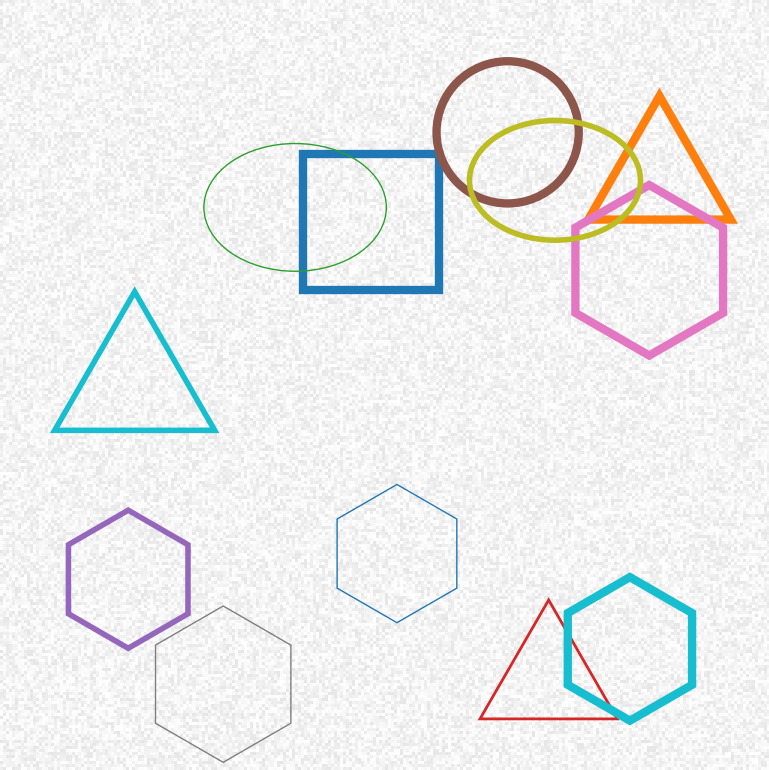[{"shape": "square", "thickness": 3, "radius": 0.44, "center": [0.482, 0.711]}, {"shape": "hexagon", "thickness": 0.5, "radius": 0.45, "center": [0.516, 0.281]}, {"shape": "triangle", "thickness": 3, "radius": 0.53, "center": [0.856, 0.768]}, {"shape": "oval", "thickness": 0.5, "radius": 0.59, "center": [0.383, 0.731]}, {"shape": "triangle", "thickness": 1, "radius": 0.51, "center": [0.713, 0.118]}, {"shape": "hexagon", "thickness": 2, "radius": 0.45, "center": [0.166, 0.248]}, {"shape": "circle", "thickness": 3, "radius": 0.46, "center": [0.659, 0.828]}, {"shape": "hexagon", "thickness": 3, "radius": 0.55, "center": [0.843, 0.649]}, {"shape": "hexagon", "thickness": 0.5, "radius": 0.51, "center": [0.29, 0.111]}, {"shape": "oval", "thickness": 2, "radius": 0.56, "center": [0.721, 0.766]}, {"shape": "hexagon", "thickness": 3, "radius": 0.47, "center": [0.818, 0.157]}, {"shape": "triangle", "thickness": 2, "radius": 0.6, "center": [0.175, 0.501]}]